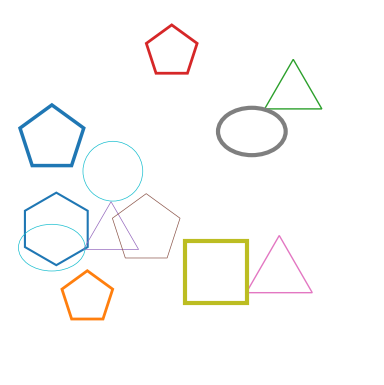[{"shape": "hexagon", "thickness": 1.5, "radius": 0.47, "center": [0.146, 0.405]}, {"shape": "pentagon", "thickness": 2.5, "radius": 0.44, "center": [0.135, 0.64]}, {"shape": "pentagon", "thickness": 2, "radius": 0.35, "center": [0.227, 0.227]}, {"shape": "triangle", "thickness": 1, "radius": 0.43, "center": [0.762, 0.76]}, {"shape": "pentagon", "thickness": 2, "radius": 0.35, "center": [0.446, 0.866]}, {"shape": "triangle", "thickness": 0.5, "radius": 0.41, "center": [0.288, 0.393]}, {"shape": "pentagon", "thickness": 0.5, "radius": 0.46, "center": [0.38, 0.405]}, {"shape": "triangle", "thickness": 1, "radius": 0.49, "center": [0.725, 0.289]}, {"shape": "oval", "thickness": 3, "radius": 0.44, "center": [0.654, 0.659]}, {"shape": "square", "thickness": 3, "radius": 0.4, "center": [0.56, 0.294]}, {"shape": "circle", "thickness": 0.5, "radius": 0.39, "center": [0.293, 0.555]}, {"shape": "oval", "thickness": 0.5, "radius": 0.43, "center": [0.134, 0.357]}]